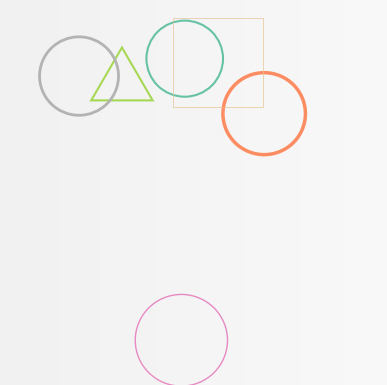[{"shape": "circle", "thickness": 1.5, "radius": 0.49, "center": [0.477, 0.848]}, {"shape": "circle", "thickness": 2.5, "radius": 0.53, "center": [0.682, 0.705]}, {"shape": "circle", "thickness": 1, "radius": 0.6, "center": [0.468, 0.116]}, {"shape": "triangle", "thickness": 1.5, "radius": 0.46, "center": [0.315, 0.785]}, {"shape": "square", "thickness": 0.5, "radius": 0.58, "center": [0.563, 0.838]}, {"shape": "circle", "thickness": 2, "radius": 0.51, "center": [0.204, 0.802]}]